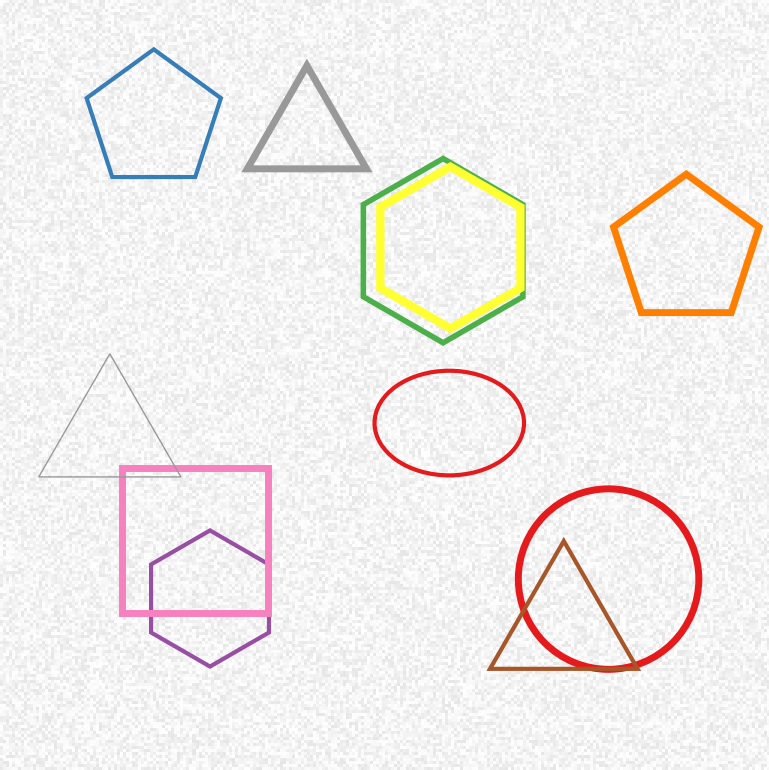[{"shape": "oval", "thickness": 1.5, "radius": 0.49, "center": [0.583, 0.451]}, {"shape": "circle", "thickness": 2.5, "radius": 0.59, "center": [0.79, 0.248]}, {"shape": "pentagon", "thickness": 1.5, "radius": 0.46, "center": [0.2, 0.844]}, {"shape": "hexagon", "thickness": 2, "radius": 0.6, "center": [0.575, 0.674]}, {"shape": "hexagon", "thickness": 1.5, "radius": 0.44, "center": [0.273, 0.223]}, {"shape": "pentagon", "thickness": 2.5, "radius": 0.5, "center": [0.891, 0.674]}, {"shape": "hexagon", "thickness": 3, "radius": 0.53, "center": [0.585, 0.678]}, {"shape": "triangle", "thickness": 1.5, "radius": 0.55, "center": [0.732, 0.187]}, {"shape": "square", "thickness": 2.5, "radius": 0.47, "center": [0.253, 0.298]}, {"shape": "triangle", "thickness": 2.5, "radius": 0.45, "center": [0.399, 0.825]}, {"shape": "triangle", "thickness": 0.5, "radius": 0.53, "center": [0.143, 0.434]}]